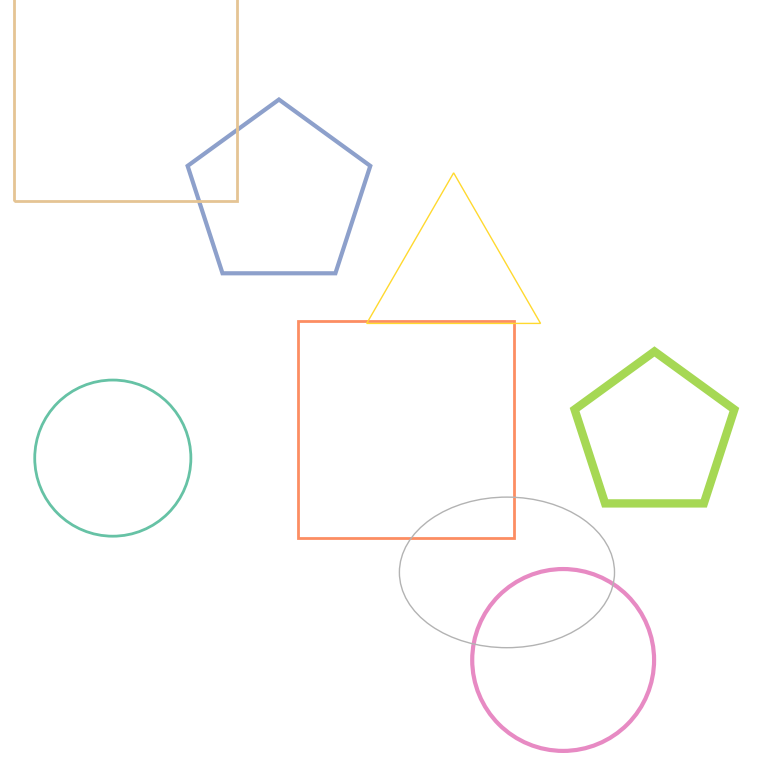[{"shape": "circle", "thickness": 1, "radius": 0.51, "center": [0.146, 0.405]}, {"shape": "square", "thickness": 1, "radius": 0.7, "center": [0.527, 0.442]}, {"shape": "pentagon", "thickness": 1.5, "radius": 0.62, "center": [0.362, 0.746]}, {"shape": "circle", "thickness": 1.5, "radius": 0.59, "center": [0.731, 0.143]}, {"shape": "pentagon", "thickness": 3, "radius": 0.55, "center": [0.85, 0.434]}, {"shape": "triangle", "thickness": 0.5, "radius": 0.65, "center": [0.589, 0.645]}, {"shape": "square", "thickness": 1, "radius": 0.72, "center": [0.163, 0.884]}, {"shape": "oval", "thickness": 0.5, "radius": 0.7, "center": [0.658, 0.257]}]